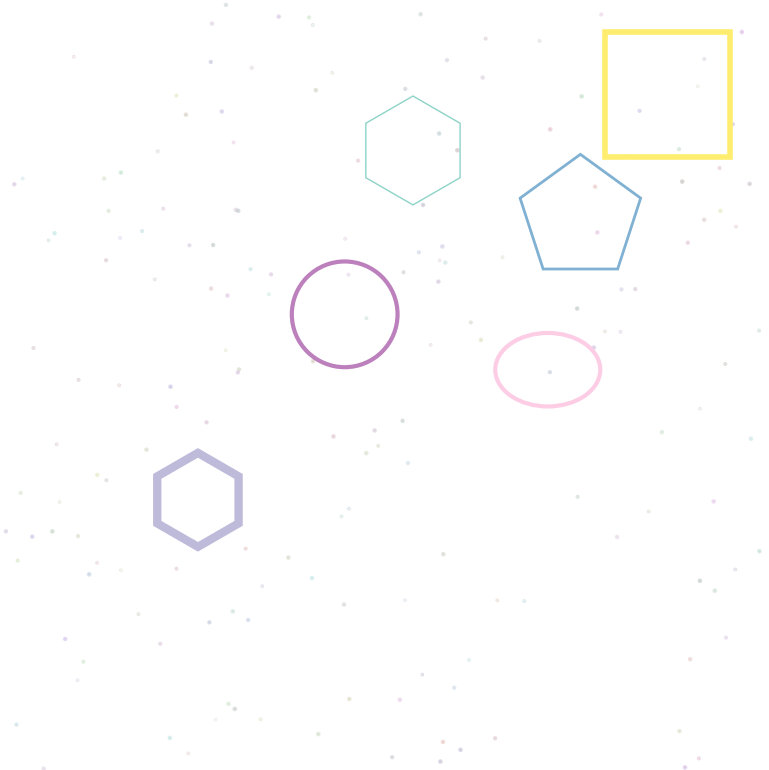[{"shape": "hexagon", "thickness": 0.5, "radius": 0.35, "center": [0.536, 0.805]}, {"shape": "hexagon", "thickness": 3, "radius": 0.3, "center": [0.257, 0.351]}, {"shape": "pentagon", "thickness": 1, "radius": 0.41, "center": [0.754, 0.717]}, {"shape": "oval", "thickness": 1.5, "radius": 0.34, "center": [0.711, 0.52]}, {"shape": "circle", "thickness": 1.5, "radius": 0.34, "center": [0.448, 0.592]}, {"shape": "square", "thickness": 2, "radius": 0.41, "center": [0.867, 0.878]}]